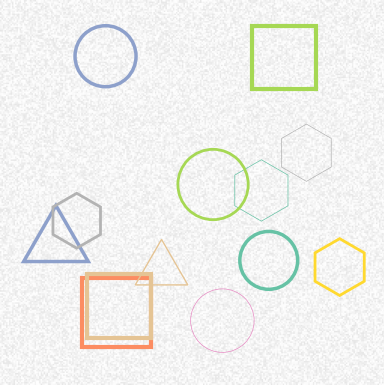[{"shape": "circle", "thickness": 2.5, "radius": 0.38, "center": [0.698, 0.324]}, {"shape": "hexagon", "thickness": 0.5, "radius": 0.4, "center": [0.679, 0.505]}, {"shape": "square", "thickness": 3, "radius": 0.45, "center": [0.303, 0.188]}, {"shape": "circle", "thickness": 2.5, "radius": 0.4, "center": [0.274, 0.854]}, {"shape": "triangle", "thickness": 2.5, "radius": 0.48, "center": [0.145, 0.369]}, {"shape": "circle", "thickness": 0.5, "radius": 0.41, "center": [0.578, 0.167]}, {"shape": "circle", "thickness": 2, "radius": 0.46, "center": [0.553, 0.521]}, {"shape": "square", "thickness": 3, "radius": 0.41, "center": [0.738, 0.851]}, {"shape": "hexagon", "thickness": 2, "radius": 0.37, "center": [0.882, 0.306]}, {"shape": "square", "thickness": 3, "radius": 0.42, "center": [0.309, 0.205]}, {"shape": "triangle", "thickness": 1, "radius": 0.39, "center": [0.42, 0.299]}, {"shape": "hexagon", "thickness": 2, "radius": 0.36, "center": [0.199, 0.427]}, {"shape": "hexagon", "thickness": 0.5, "radius": 0.37, "center": [0.796, 0.603]}]